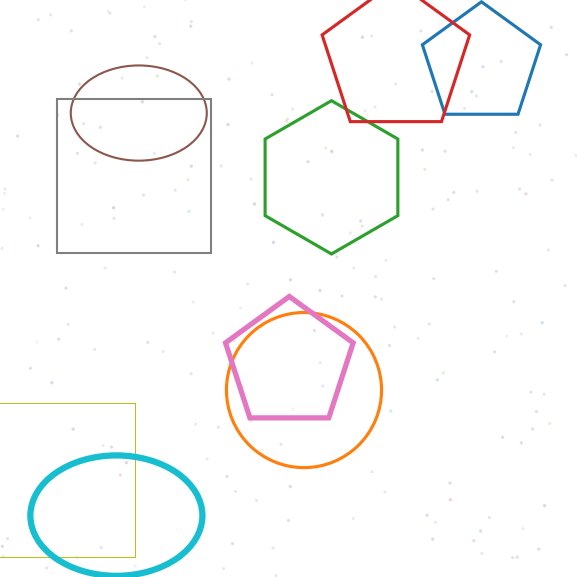[{"shape": "pentagon", "thickness": 1.5, "radius": 0.54, "center": [0.834, 0.888]}, {"shape": "circle", "thickness": 1.5, "radius": 0.67, "center": [0.526, 0.324]}, {"shape": "hexagon", "thickness": 1.5, "radius": 0.66, "center": [0.574, 0.692]}, {"shape": "pentagon", "thickness": 1.5, "radius": 0.67, "center": [0.686, 0.897]}, {"shape": "oval", "thickness": 1, "radius": 0.59, "center": [0.24, 0.803]}, {"shape": "pentagon", "thickness": 2.5, "radius": 0.58, "center": [0.501, 0.37]}, {"shape": "square", "thickness": 1, "radius": 0.67, "center": [0.232, 0.694]}, {"shape": "square", "thickness": 0.5, "radius": 0.67, "center": [0.1, 0.168]}, {"shape": "oval", "thickness": 3, "radius": 0.74, "center": [0.202, 0.106]}]